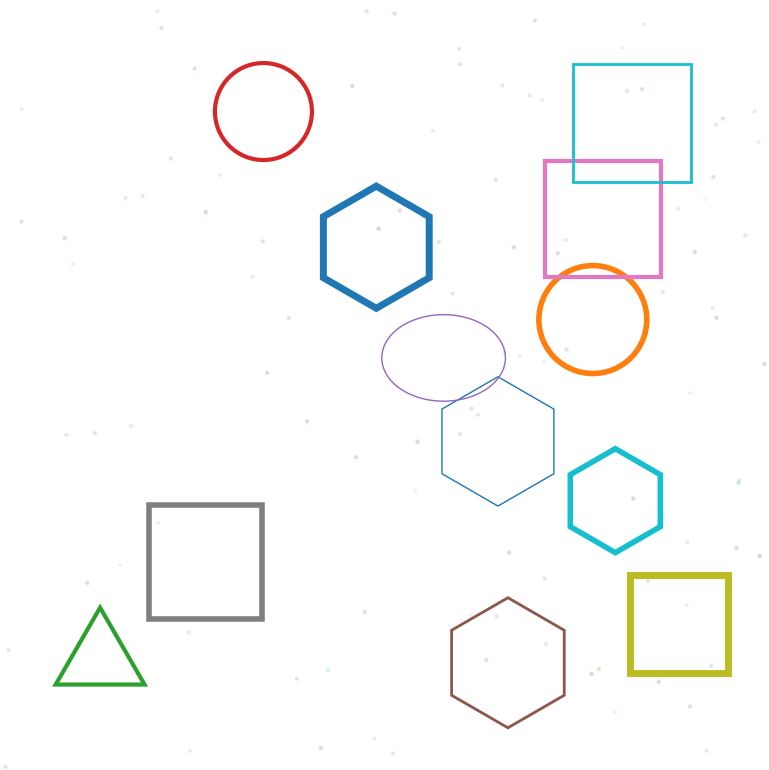[{"shape": "hexagon", "thickness": 2.5, "radius": 0.4, "center": [0.489, 0.679]}, {"shape": "hexagon", "thickness": 0.5, "radius": 0.42, "center": [0.647, 0.427]}, {"shape": "circle", "thickness": 2, "radius": 0.35, "center": [0.77, 0.585]}, {"shape": "triangle", "thickness": 1.5, "radius": 0.33, "center": [0.13, 0.144]}, {"shape": "circle", "thickness": 1.5, "radius": 0.31, "center": [0.342, 0.855]}, {"shape": "oval", "thickness": 0.5, "radius": 0.4, "center": [0.576, 0.535]}, {"shape": "hexagon", "thickness": 1, "radius": 0.42, "center": [0.66, 0.139]}, {"shape": "square", "thickness": 1.5, "radius": 0.38, "center": [0.783, 0.716]}, {"shape": "square", "thickness": 2, "radius": 0.37, "center": [0.267, 0.27]}, {"shape": "square", "thickness": 2.5, "radius": 0.32, "center": [0.882, 0.19]}, {"shape": "hexagon", "thickness": 2, "radius": 0.34, "center": [0.799, 0.35]}, {"shape": "square", "thickness": 1, "radius": 0.38, "center": [0.821, 0.841]}]